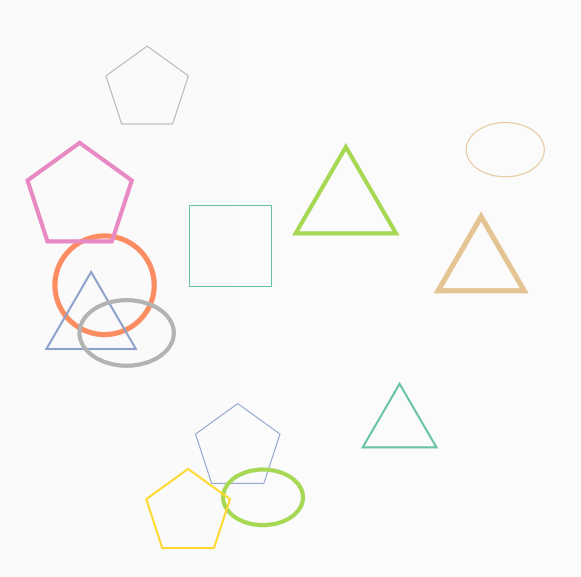[{"shape": "square", "thickness": 0.5, "radius": 0.35, "center": [0.396, 0.574]}, {"shape": "triangle", "thickness": 1, "radius": 0.37, "center": [0.687, 0.261]}, {"shape": "circle", "thickness": 2.5, "radius": 0.43, "center": [0.18, 0.505]}, {"shape": "triangle", "thickness": 1, "radius": 0.44, "center": [0.157, 0.439]}, {"shape": "pentagon", "thickness": 0.5, "radius": 0.38, "center": [0.409, 0.224]}, {"shape": "pentagon", "thickness": 2, "radius": 0.47, "center": [0.137, 0.657]}, {"shape": "oval", "thickness": 2, "radius": 0.34, "center": [0.453, 0.138]}, {"shape": "triangle", "thickness": 2, "radius": 0.5, "center": [0.595, 0.645]}, {"shape": "pentagon", "thickness": 1, "radius": 0.38, "center": [0.324, 0.111]}, {"shape": "triangle", "thickness": 2.5, "radius": 0.43, "center": [0.828, 0.538]}, {"shape": "oval", "thickness": 0.5, "radius": 0.34, "center": [0.869, 0.74]}, {"shape": "pentagon", "thickness": 0.5, "radius": 0.37, "center": [0.253, 0.845]}, {"shape": "oval", "thickness": 2, "radius": 0.41, "center": [0.218, 0.423]}]